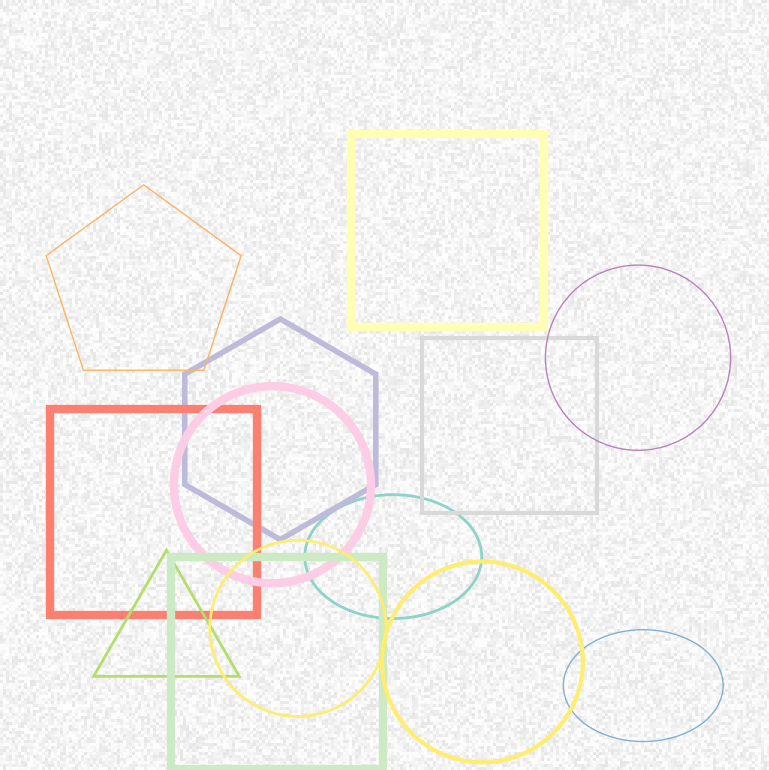[{"shape": "oval", "thickness": 1, "radius": 0.57, "center": [0.511, 0.277]}, {"shape": "square", "thickness": 3, "radius": 0.63, "center": [0.582, 0.701]}, {"shape": "hexagon", "thickness": 2, "radius": 0.72, "center": [0.364, 0.442]}, {"shape": "square", "thickness": 3, "radius": 0.67, "center": [0.199, 0.335]}, {"shape": "oval", "thickness": 0.5, "radius": 0.52, "center": [0.835, 0.11]}, {"shape": "pentagon", "thickness": 0.5, "radius": 0.67, "center": [0.187, 0.627]}, {"shape": "triangle", "thickness": 1, "radius": 0.55, "center": [0.216, 0.176]}, {"shape": "circle", "thickness": 3, "radius": 0.64, "center": [0.354, 0.371]}, {"shape": "square", "thickness": 1.5, "radius": 0.57, "center": [0.662, 0.447]}, {"shape": "circle", "thickness": 0.5, "radius": 0.6, "center": [0.829, 0.535]}, {"shape": "square", "thickness": 3, "radius": 0.69, "center": [0.359, 0.139]}, {"shape": "circle", "thickness": 1.5, "radius": 0.65, "center": [0.627, 0.14]}, {"shape": "circle", "thickness": 1, "radius": 0.57, "center": [0.387, 0.184]}]